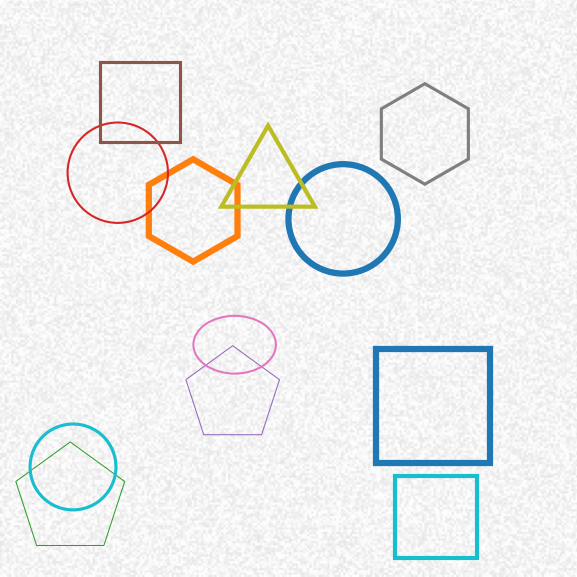[{"shape": "circle", "thickness": 3, "radius": 0.47, "center": [0.594, 0.62]}, {"shape": "square", "thickness": 3, "radius": 0.49, "center": [0.75, 0.295]}, {"shape": "hexagon", "thickness": 3, "radius": 0.44, "center": [0.334, 0.635]}, {"shape": "pentagon", "thickness": 0.5, "radius": 0.5, "center": [0.122, 0.135]}, {"shape": "circle", "thickness": 1, "radius": 0.43, "center": [0.204, 0.7]}, {"shape": "pentagon", "thickness": 0.5, "radius": 0.43, "center": [0.403, 0.315]}, {"shape": "square", "thickness": 1.5, "radius": 0.35, "center": [0.243, 0.823]}, {"shape": "oval", "thickness": 1, "radius": 0.36, "center": [0.406, 0.402]}, {"shape": "hexagon", "thickness": 1.5, "radius": 0.43, "center": [0.736, 0.767]}, {"shape": "triangle", "thickness": 2, "radius": 0.47, "center": [0.464, 0.688]}, {"shape": "circle", "thickness": 1.5, "radius": 0.37, "center": [0.126, 0.191]}, {"shape": "square", "thickness": 2, "radius": 0.35, "center": [0.755, 0.103]}]